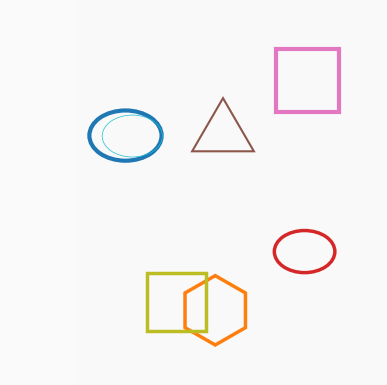[{"shape": "oval", "thickness": 3, "radius": 0.47, "center": [0.324, 0.648]}, {"shape": "hexagon", "thickness": 2.5, "radius": 0.45, "center": [0.555, 0.194]}, {"shape": "oval", "thickness": 2.5, "radius": 0.39, "center": [0.786, 0.347]}, {"shape": "triangle", "thickness": 1.5, "radius": 0.46, "center": [0.576, 0.653]}, {"shape": "square", "thickness": 3, "radius": 0.41, "center": [0.795, 0.792]}, {"shape": "square", "thickness": 2.5, "radius": 0.38, "center": [0.456, 0.216]}, {"shape": "oval", "thickness": 0.5, "radius": 0.39, "center": [0.341, 0.647]}]